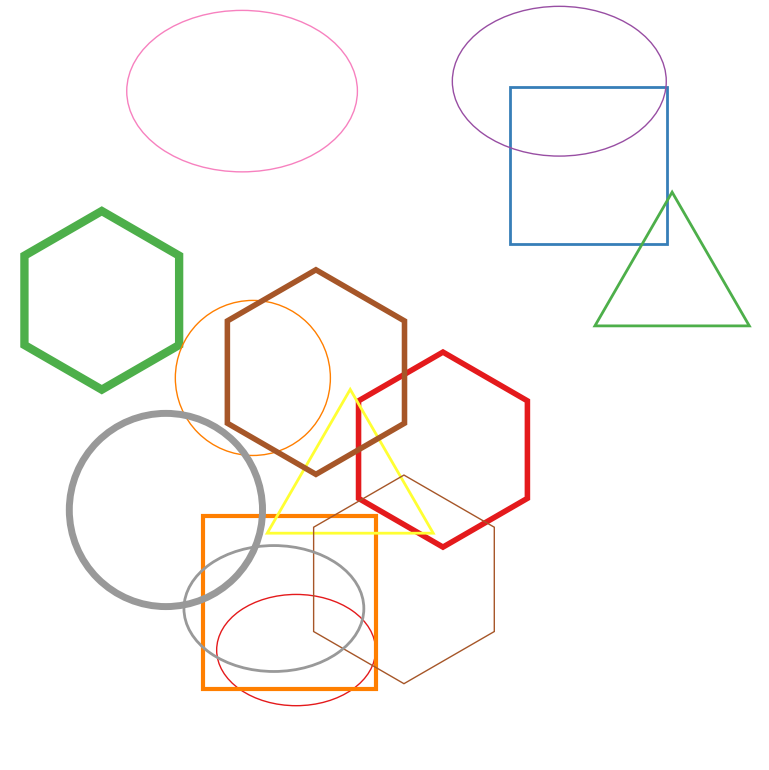[{"shape": "oval", "thickness": 0.5, "radius": 0.52, "center": [0.385, 0.156]}, {"shape": "hexagon", "thickness": 2, "radius": 0.63, "center": [0.575, 0.416]}, {"shape": "square", "thickness": 1, "radius": 0.51, "center": [0.765, 0.785]}, {"shape": "hexagon", "thickness": 3, "radius": 0.58, "center": [0.132, 0.61]}, {"shape": "triangle", "thickness": 1, "radius": 0.58, "center": [0.873, 0.635]}, {"shape": "oval", "thickness": 0.5, "radius": 0.69, "center": [0.726, 0.895]}, {"shape": "square", "thickness": 1.5, "radius": 0.56, "center": [0.376, 0.217]}, {"shape": "circle", "thickness": 0.5, "radius": 0.5, "center": [0.328, 0.509]}, {"shape": "triangle", "thickness": 1, "radius": 0.62, "center": [0.455, 0.37]}, {"shape": "hexagon", "thickness": 0.5, "radius": 0.68, "center": [0.525, 0.248]}, {"shape": "hexagon", "thickness": 2, "radius": 0.66, "center": [0.41, 0.517]}, {"shape": "oval", "thickness": 0.5, "radius": 0.75, "center": [0.314, 0.882]}, {"shape": "circle", "thickness": 2.5, "radius": 0.63, "center": [0.215, 0.338]}, {"shape": "oval", "thickness": 1, "radius": 0.58, "center": [0.356, 0.21]}]